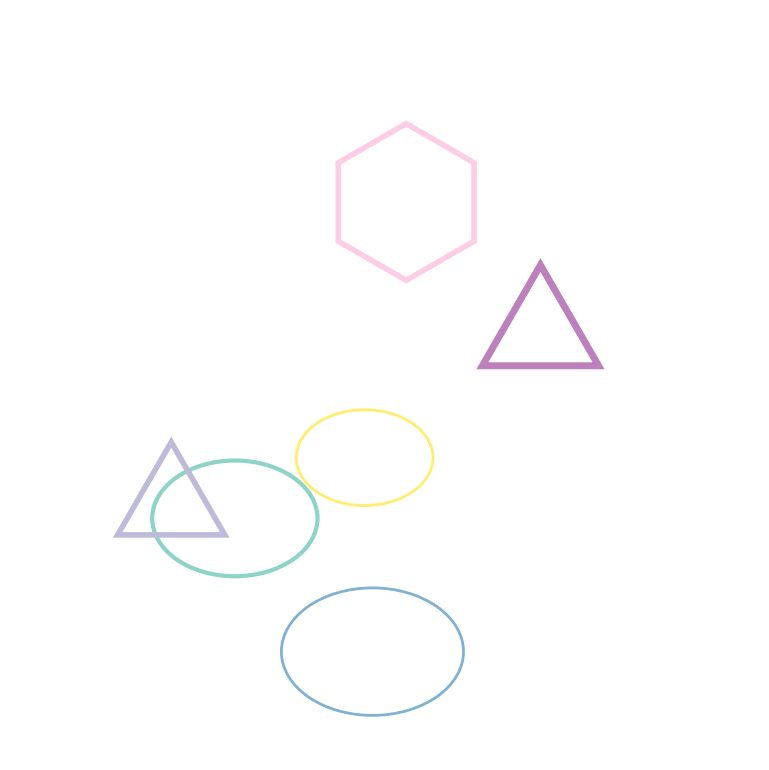[{"shape": "oval", "thickness": 1.5, "radius": 0.54, "center": [0.305, 0.327]}, {"shape": "triangle", "thickness": 2, "radius": 0.4, "center": [0.222, 0.346]}, {"shape": "oval", "thickness": 1, "radius": 0.59, "center": [0.484, 0.154]}, {"shape": "hexagon", "thickness": 2, "radius": 0.51, "center": [0.528, 0.738]}, {"shape": "triangle", "thickness": 2.5, "radius": 0.44, "center": [0.702, 0.569]}, {"shape": "oval", "thickness": 1, "radius": 0.44, "center": [0.473, 0.406]}]